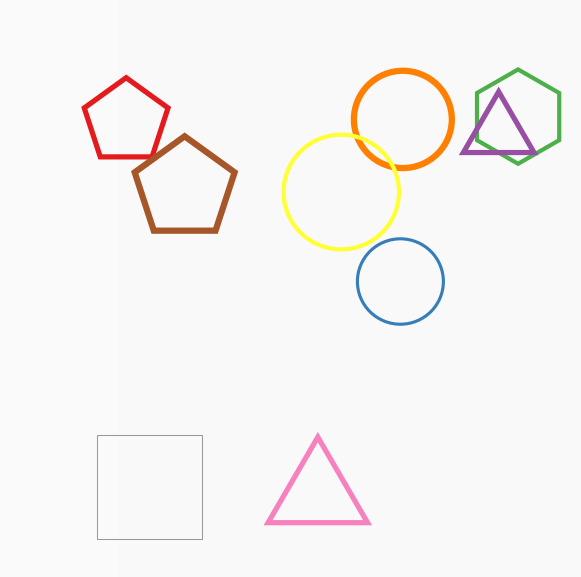[{"shape": "pentagon", "thickness": 2.5, "radius": 0.38, "center": [0.217, 0.789]}, {"shape": "circle", "thickness": 1.5, "radius": 0.37, "center": [0.689, 0.512]}, {"shape": "hexagon", "thickness": 2, "radius": 0.41, "center": [0.891, 0.797]}, {"shape": "triangle", "thickness": 2.5, "radius": 0.35, "center": [0.858, 0.77]}, {"shape": "circle", "thickness": 3, "radius": 0.42, "center": [0.693, 0.792]}, {"shape": "circle", "thickness": 2, "radius": 0.5, "center": [0.587, 0.667]}, {"shape": "pentagon", "thickness": 3, "radius": 0.45, "center": [0.318, 0.673]}, {"shape": "triangle", "thickness": 2.5, "radius": 0.49, "center": [0.547, 0.143]}, {"shape": "square", "thickness": 0.5, "radius": 0.45, "center": [0.257, 0.156]}]